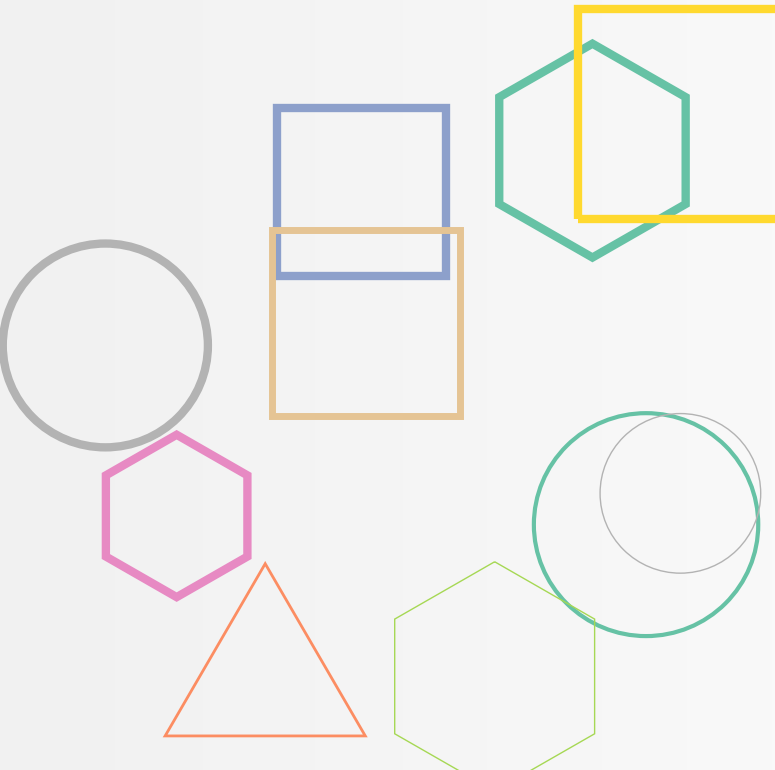[{"shape": "circle", "thickness": 1.5, "radius": 0.72, "center": [0.834, 0.319]}, {"shape": "hexagon", "thickness": 3, "radius": 0.69, "center": [0.764, 0.804]}, {"shape": "triangle", "thickness": 1, "radius": 0.75, "center": [0.342, 0.119]}, {"shape": "square", "thickness": 3, "radius": 0.55, "center": [0.466, 0.751]}, {"shape": "hexagon", "thickness": 3, "radius": 0.53, "center": [0.228, 0.33]}, {"shape": "hexagon", "thickness": 0.5, "radius": 0.74, "center": [0.638, 0.122]}, {"shape": "square", "thickness": 3, "radius": 0.68, "center": [0.882, 0.852]}, {"shape": "square", "thickness": 2.5, "radius": 0.61, "center": [0.473, 0.58]}, {"shape": "circle", "thickness": 3, "radius": 0.66, "center": [0.136, 0.551]}, {"shape": "circle", "thickness": 0.5, "radius": 0.52, "center": [0.878, 0.359]}]